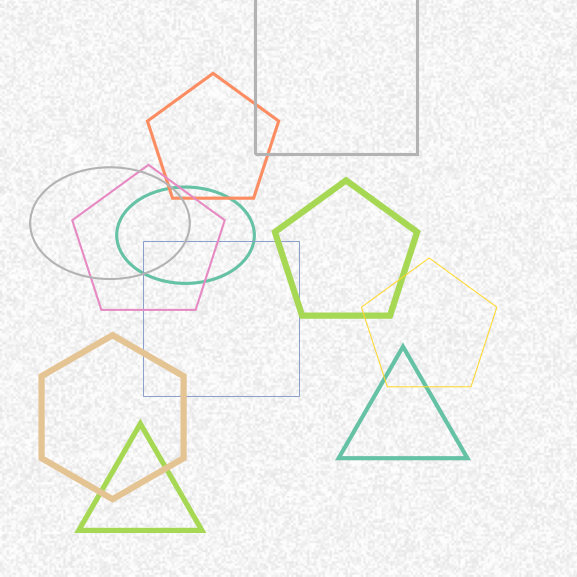[{"shape": "triangle", "thickness": 2, "radius": 0.64, "center": [0.698, 0.27]}, {"shape": "oval", "thickness": 1.5, "radius": 0.6, "center": [0.321, 0.592]}, {"shape": "pentagon", "thickness": 1.5, "radius": 0.6, "center": [0.369, 0.753]}, {"shape": "square", "thickness": 0.5, "radius": 0.67, "center": [0.383, 0.448]}, {"shape": "pentagon", "thickness": 1, "radius": 0.69, "center": [0.257, 0.575]}, {"shape": "triangle", "thickness": 2.5, "radius": 0.62, "center": [0.243, 0.142]}, {"shape": "pentagon", "thickness": 3, "radius": 0.65, "center": [0.599, 0.557]}, {"shape": "pentagon", "thickness": 0.5, "radius": 0.62, "center": [0.743, 0.429]}, {"shape": "hexagon", "thickness": 3, "radius": 0.71, "center": [0.195, 0.277]}, {"shape": "oval", "thickness": 1, "radius": 0.69, "center": [0.19, 0.613]}, {"shape": "square", "thickness": 1.5, "radius": 0.7, "center": [0.581, 0.873]}]